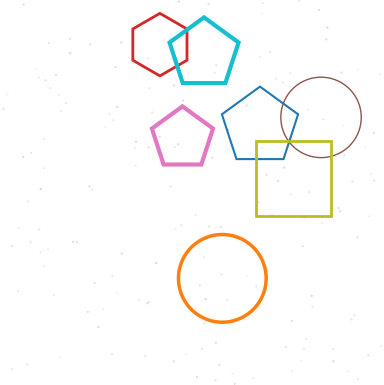[{"shape": "pentagon", "thickness": 1.5, "radius": 0.52, "center": [0.675, 0.671]}, {"shape": "circle", "thickness": 2.5, "radius": 0.57, "center": [0.577, 0.277]}, {"shape": "hexagon", "thickness": 2, "radius": 0.41, "center": [0.415, 0.884]}, {"shape": "circle", "thickness": 1, "radius": 0.52, "center": [0.834, 0.695]}, {"shape": "pentagon", "thickness": 3, "radius": 0.42, "center": [0.474, 0.64]}, {"shape": "square", "thickness": 2, "radius": 0.49, "center": [0.763, 0.537]}, {"shape": "pentagon", "thickness": 3, "radius": 0.47, "center": [0.53, 0.861]}]